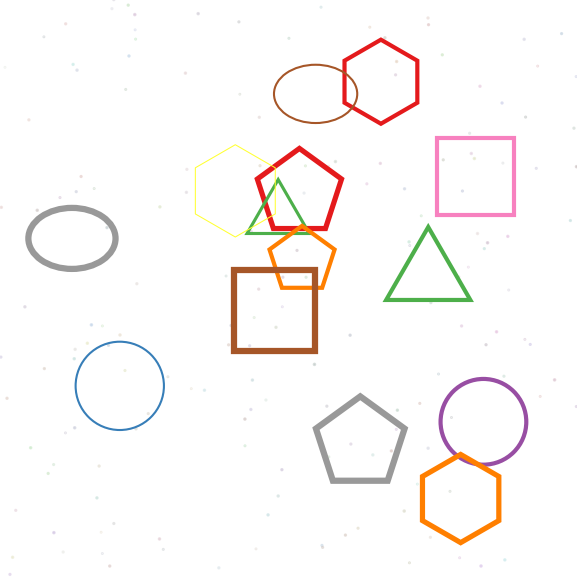[{"shape": "pentagon", "thickness": 2.5, "radius": 0.38, "center": [0.519, 0.665]}, {"shape": "hexagon", "thickness": 2, "radius": 0.36, "center": [0.66, 0.858]}, {"shape": "circle", "thickness": 1, "radius": 0.38, "center": [0.207, 0.331]}, {"shape": "triangle", "thickness": 1.5, "radius": 0.31, "center": [0.482, 0.626]}, {"shape": "triangle", "thickness": 2, "radius": 0.42, "center": [0.742, 0.522]}, {"shape": "circle", "thickness": 2, "radius": 0.37, "center": [0.837, 0.269]}, {"shape": "pentagon", "thickness": 2, "radius": 0.3, "center": [0.523, 0.549]}, {"shape": "hexagon", "thickness": 2.5, "radius": 0.38, "center": [0.798, 0.136]}, {"shape": "hexagon", "thickness": 0.5, "radius": 0.4, "center": [0.407, 0.669]}, {"shape": "square", "thickness": 3, "radius": 0.35, "center": [0.475, 0.461]}, {"shape": "oval", "thickness": 1, "radius": 0.36, "center": [0.547, 0.837]}, {"shape": "square", "thickness": 2, "radius": 0.34, "center": [0.823, 0.693]}, {"shape": "pentagon", "thickness": 3, "radius": 0.4, "center": [0.624, 0.232]}, {"shape": "oval", "thickness": 3, "radius": 0.38, "center": [0.125, 0.586]}]